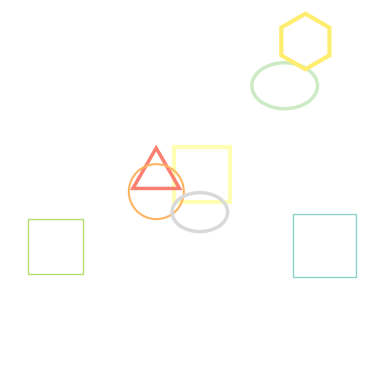[{"shape": "square", "thickness": 1, "radius": 0.41, "center": [0.842, 0.362]}, {"shape": "square", "thickness": 3, "radius": 0.36, "center": [0.524, 0.547]}, {"shape": "triangle", "thickness": 2.5, "radius": 0.35, "center": [0.406, 0.546]}, {"shape": "circle", "thickness": 1.5, "radius": 0.36, "center": [0.406, 0.502]}, {"shape": "square", "thickness": 1, "radius": 0.36, "center": [0.145, 0.36]}, {"shape": "oval", "thickness": 2.5, "radius": 0.36, "center": [0.519, 0.449]}, {"shape": "oval", "thickness": 2.5, "radius": 0.43, "center": [0.739, 0.777]}, {"shape": "hexagon", "thickness": 3, "radius": 0.36, "center": [0.793, 0.892]}]